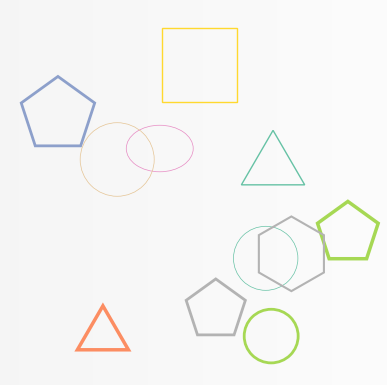[{"shape": "triangle", "thickness": 1, "radius": 0.47, "center": [0.705, 0.567]}, {"shape": "circle", "thickness": 0.5, "radius": 0.42, "center": [0.686, 0.329]}, {"shape": "triangle", "thickness": 2.5, "radius": 0.38, "center": [0.266, 0.129]}, {"shape": "pentagon", "thickness": 2, "radius": 0.5, "center": [0.15, 0.702]}, {"shape": "oval", "thickness": 0.5, "radius": 0.43, "center": [0.412, 0.614]}, {"shape": "circle", "thickness": 2, "radius": 0.35, "center": [0.7, 0.127]}, {"shape": "pentagon", "thickness": 2.5, "radius": 0.41, "center": [0.898, 0.395]}, {"shape": "square", "thickness": 1, "radius": 0.48, "center": [0.515, 0.83]}, {"shape": "circle", "thickness": 0.5, "radius": 0.48, "center": [0.302, 0.586]}, {"shape": "pentagon", "thickness": 2, "radius": 0.4, "center": [0.557, 0.195]}, {"shape": "hexagon", "thickness": 1.5, "radius": 0.48, "center": [0.752, 0.341]}]